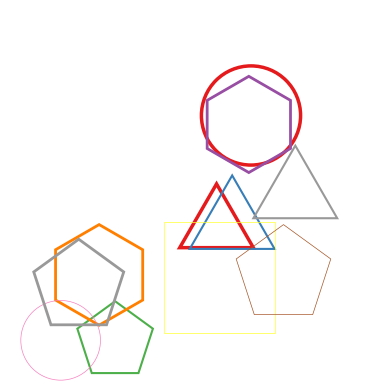[{"shape": "triangle", "thickness": 2.5, "radius": 0.55, "center": [0.562, 0.412]}, {"shape": "circle", "thickness": 2.5, "radius": 0.64, "center": [0.652, 0.7]}, {"shape": "triangle", "thickness": 1.5, "radius": 0.64, "center": [0.603, 0.417]}, {"shape": "pentagon", "thickness": 1.5, "radius": 0.52, "center": [0.299, 0.114]}, {"shape": "hexagon", "thickness": 2, "radius": 0.62, "center": [0.646, 0.677]}, {"shape": "hexagon", "thickness": 2, "radius": 0.65, "center": [0.257, 0.286]}, {"shape": "square", "thickness": 0.5, "radius": 0.72, "center": [0.57, 0.278]}, {"shape": "pentagon", "thickness": 0.5, "radius": 0.65, "center": [0.736, 0.287]}, {"shape": "circle", "thickness": 0.5, "radius": 0.52, "center": [0.158, 0.116]}, {"shape": "triangle", "thickness": 1.5, "radius": 0.63, "center": [0.767, 0.496]}, {"shape": "pentagon", "thickness": 2, "radius": 0.61, "center": [0.205, 0.256]}]